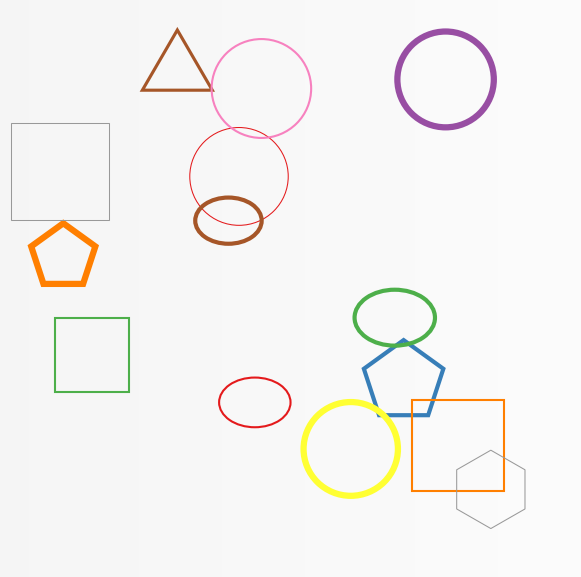[{"shape": "oval", "thickness": 1, "radius": 0.31, "center": [0.438, 0.302]}, {"shape": "circle", "thickness": 0.5, "radius": 0.42, "center": [0.411, 0.694]}, {"shape": "pentagon", "thickness": 2, "radius": 0.36, "center": [0.694, 0.338]}, {"shape": "oval", "thickness": 2, "radius": 0.35, "center": [0.679, 0.449]}, {"shape": "square", "thickness": 1, "radius": 0.32, "center": [0.158, 0.385]}, {"shape": "circle", "thickness": 3, "radius": 0.41, "center": [0.767, 0.862]}, {"shape": "pentagon", "thickness": 3, "radius": 0.29, "center": [0.109, 0.554]}, {"shape": "square", "thickness": 1, "radius": 0.4, "center": [0.788, 0.228]}, {"shape": "circle", "thickness": 3, "radius": 0.41, "center": [0.603, 0.222]}, {"shape": "triangle", "thickness": 1.5, "radius": 0.35, "center": [0.305, 0.878]}, {"shape": "oval", "thickness": 2, "radius": 0.29, "center": [0.393, 0.617]}, {"shape": "circle", "thickness": 1, "radius": 0.43, "center": [0.45, 0.846]}, {"shape": "hexagon", "thickness": 0.5, "radius": 0.34, "center": [0.844, 0.152]}, {"shape": "square", "thickness": 0.5, "radius": 0.42, "center": [0.103, 0.702]}]